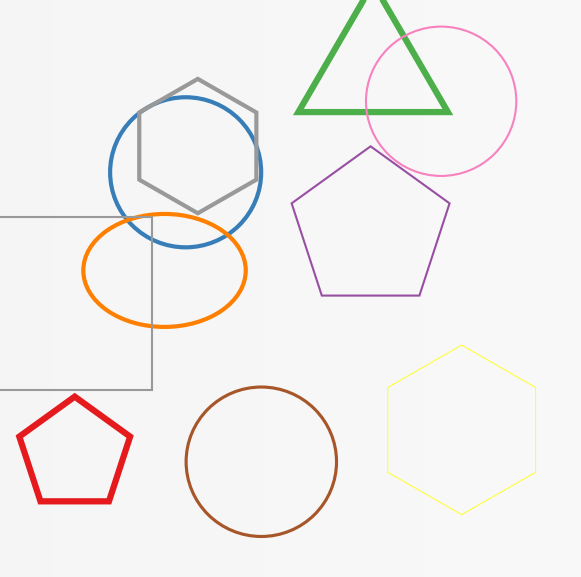[{"shape": "pentagon", "thickness": 3, "radius": 0.5, "center": [0.129, 0.212]}, {"shape": "circle", "thickness": 2, "radius": 0.65, "center": [0.319, 0.701]}, {"shape": "triangle", "thickness": 3, "radius": 0.74, "center": [0.642, 0.879]}, {"shape": "pentagon", "thickness": 1, "radius": 0.71, "center": [0.638, 0.603]}, {"shape": "oval", "thickness": 2, "radius": 0.7, "center": [0.283, 0.531]}, {"shape": "hexagon", "thickness": 0.5, "radius": 0.73, "center": [0.794, 0.255]}, {"shape": "circle", "thickness": 1.5, "radius": 0.65, "center": [0.45, 0.2]}, {"shape": "circle", "thickness": 1, "radius": 0.65, "center": [0.759, 0.824]}, {"shape": "square", "thickness": 1, "radius": 0.75, "center": [0.111, 0.473]}, {"shape": "hexagon", "thickness": 2, "radius": 0.58, "center": [0.34, 0.746]}]